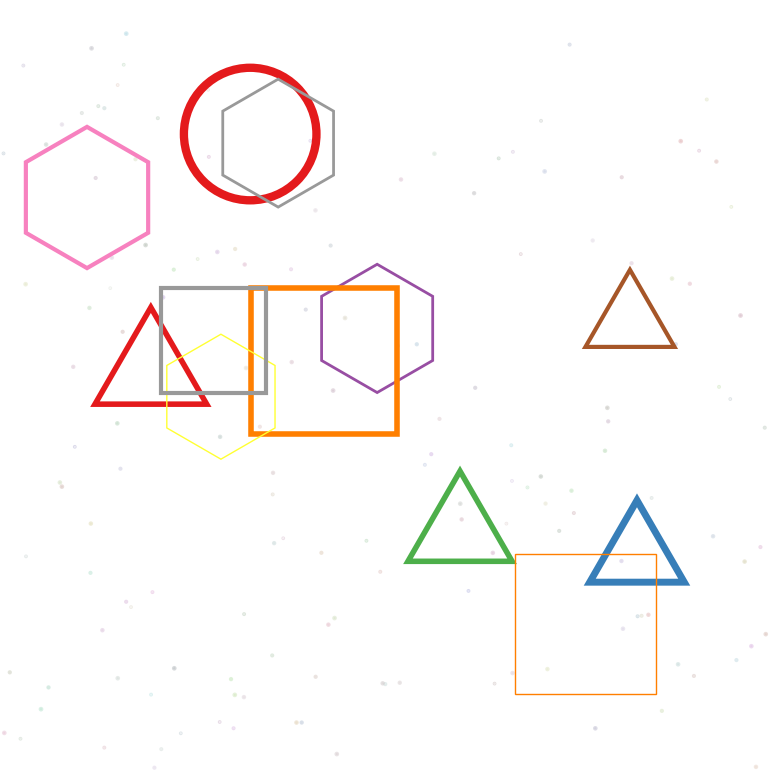[{"shape": "circle", "thickness": 3, "radius": 0.43, "center": [0.325, 0.826]}, {"shape": "triangle", "thickness": 2, "radius": 0.42, "center": [0.196, 0.517]}, {"shape": "triangle", "thickness": 2.5, "radius": 0.35, "center": [0.827, 0.279]}, {"shape": "triangle", "thickness": 2, "radius": 0.39, "center": [0.597, 0.31]}, {"shape": "hexagon", "thickness": 1, "radius": 0.42, "center": [0.49, 0.573]}, {"shape": "square", "thickness": 2, "radius": 0.47, "center": [0.421, 0.531]}, {"shape": "square", "thickness": 0.5, "radius": 0.46, "center": [0.761, 0.189]}, {"shape": "hexagon", "thickness": 0.5, "radius": 0.41, "center": [0.287, 0.485]}, {"shape": "triangle", "thickness": 1.5, "radius": 0.33, "center": [0.818, 0.583]}, {"shape": "hexagon", "thickness": 1.5, "radius": 0.46, "center": [0.113, 0.744]}, {"shape": "hexagon", "thickness": 1, "radius": 0.42, "center": [0.361, 0.814]}, {"shape": "square", "thickness": 1.5, "radius": 0.34, "center": [0.277, 0.558]}]